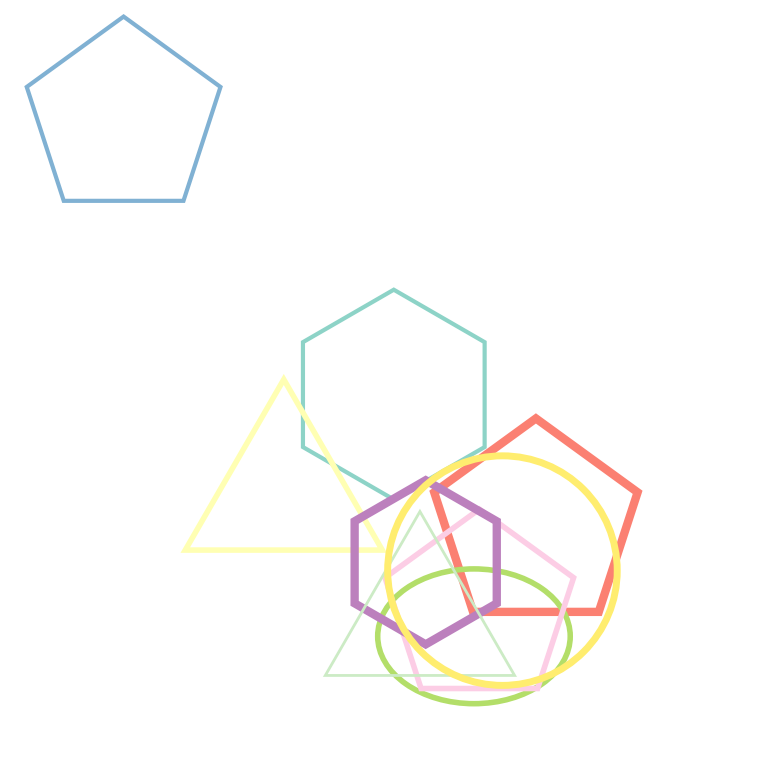[{"shape": "hexagon", "thickness": 1.5, "radius": 0.68, "center": [0.511, 0.488]}, {"shape": "triangle", "thickness": 2, "radius": 0.74, "center": [0.369, 0.359]}, {"shape": "pentagon", "thickness": 3, "radius": 0.69, "center": [0.696, 0.318]}, {"shape": "pentagon", "thickness": 1.5, "radius": 0.66, "center": [0.161, 0.846]}, {"shape": "oval", "thickness": 2, "radius": 0.63, "center": [0.616, 0.174]}, {"shape": "pentagon", "thickness": 2, "radius": 0.64, "center": [0.622, 0.21]}, {"shape": "hexagon", "thickness": 3, "radius": 0.53, "center": [0.553, 0.27]}, {"shape": "triangle", "thickness": 1, "radius": 0.71, "center": [0.545, 0.194]}, {"shape": "circle", "thickness": 2.5, "radius": 0.75, "center": [0.653, 0.259]}]